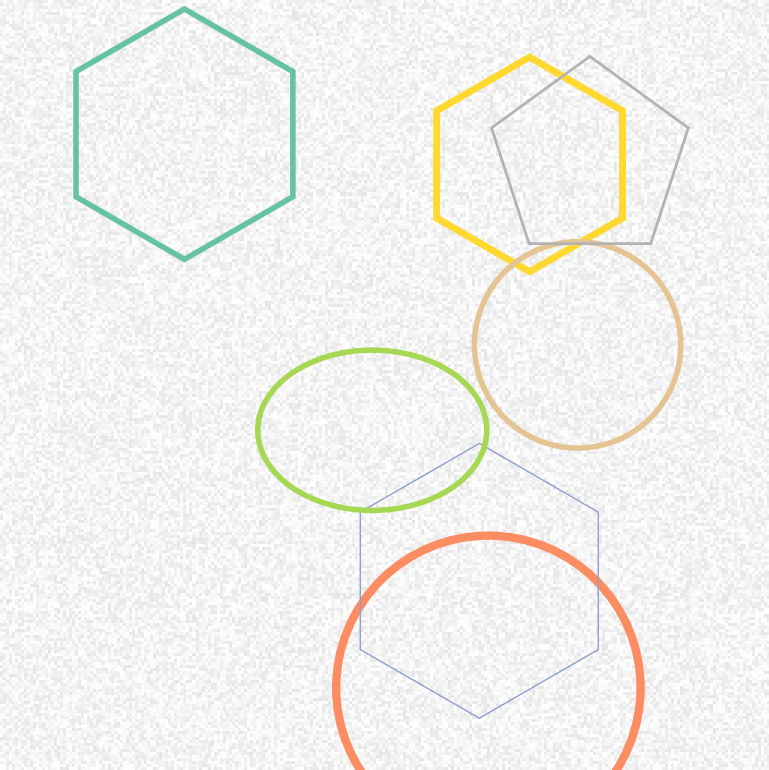[{"shape": "hexagon", "thickness": 2, "radius": 0.81, "center": [0.24, 0.826]}, {"shape": "circle", "thickness": 3, "radius": 0.99, "center": [0.634, 0.107]}, {"shape": "hexagon", "thickness": 0.5, "radius": 0.89, "center": [0.622, 0.246]}, {"shape": "oval", "thickness": 2, "radius": 0.74, "center": [0.483, 0.441]}, {"shape": "hexagon", "thickness": 2.5, "radius": 0.7, "center": [0.688, 0.786]}, {"shape": "circle", "thickness": 2, "radius": 0.67, "center": [0.75, 0.552]}, {"shape": "pentagon", "thickness": 1, "radius": 0.67, "center": [0.766, 0.792]}]